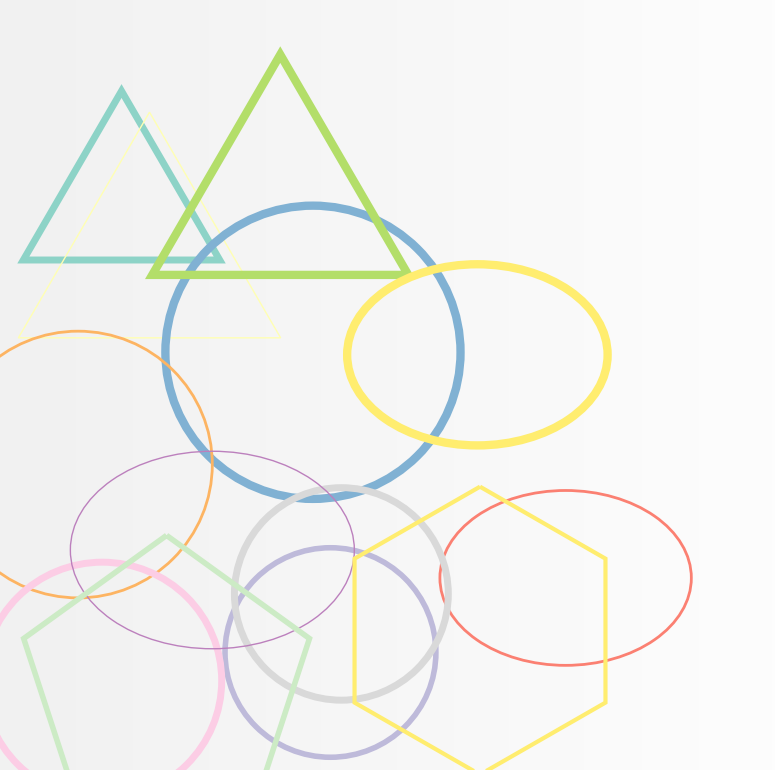[{"shape": "triangle", "thickness": 2.5, "radius": 0.73, "center": [0.157, 0.735]}, {"shape": "triangle", "thickness": 0.5, "radius": 0.98, "center": [0.193, 0.659]}, {"shape": "circle", "thickness": 2, "radius": 0.68, "center": [0.426, 0.153]}, {"shape": "oval", "thickness": 1, "radius": 0.81, "center": [0.73, 0.249]}, {"shape": "circle", "thickness": 3, "radius": 0.95, "center": [0.404, 0.542]}, {"shape": "circle", "thickness": 1, "radius": 0.87, "center": [0.101, 0.397]}, {"shape": "triangle", "thickness": 3, "radius": 0.95, "center": [0.362, 0.738]}, {"shape": "circle", "thickness": 2.5, "radius": 0.77, "center": [0.132, 0.116]}, {"shape": "circle", "thickness": 2.5, "radius": 0.69, "center": [0.44, 0.229]}, {"shape": "oval", "thickness": 0.5, "radius": 0.92, "center": [0.274, 0.286]}, {"shape": "pentagon", "thickness": 2, "radius": 0.97, "center": [0.215, 0.111]}, {"shape": "oval", "thickness": 3, "radius": 0.84, "center": [0.616, 0.539]}, {"shape": "hexagon", "thickness": 1.5, "radius": 0.93, "center": [0.619, 0.181]}]